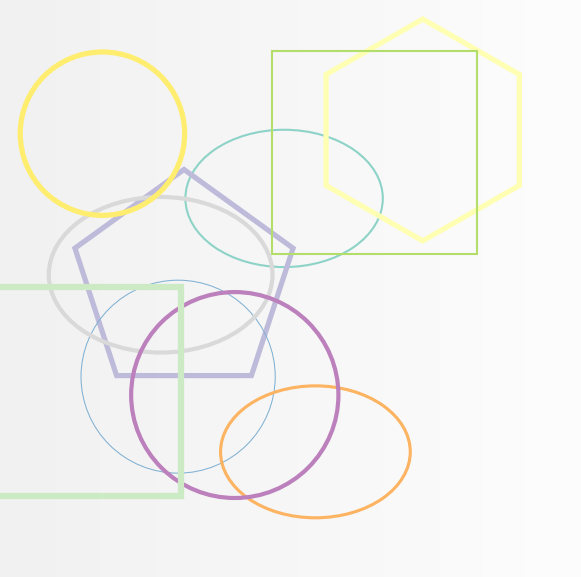[{"shape": "oval", "thickness": 1, "radius": 0.85, "center": [0.489, 0.656]}, {"shape": "hexagon", "thickness": 2.5, "radius": 0.96, "center": [0.727, 0.774]}, {"shape": "pentagon", "thickness": 2.5, "radius": 0.99, "center": [0.317, 0.508]}, {"shape": "circle", "thickness": 0.5, "radius": 0.84, "center": [0.306, 0.347]}, {"shape": "oval", "thickness": 1.5, "radius": 0.82, "center": [0.543, 0.217]}, {"shape": "square", "thickness": 1, "radius": 0.88, "center": [0.645, 0.735]}, {"shape": "oval", "thickness": 2, "radius": 0.96, "center": [0.276, 0.523]}, {"shape": "circle", "thickness": 2, "radius": 0.89, "center": [0.404, 0.315]}, {"shape": "square", "thickness": 3, "radius": 0.9, "center": [0.13, 0.321]}, {"shape": "circle", "thickness": 2.5, "radius": 0.71, "center": [0.176, 0.768]}]